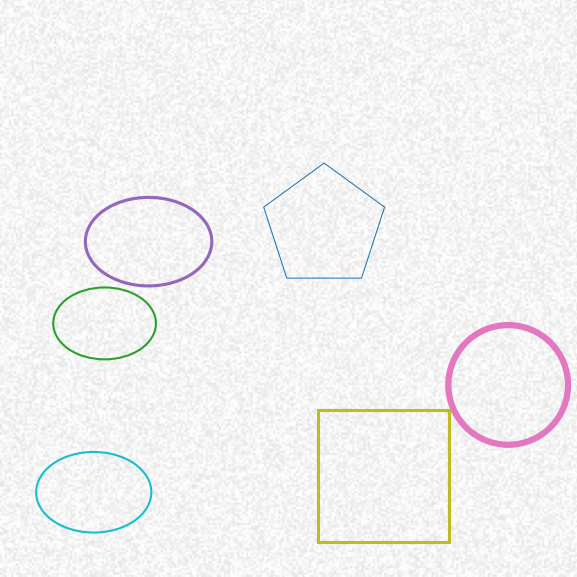[{"shape": "pentagon", "thickness": 0.5, "radius": 0.55, "center": [0.561, 0.607]}, {"shape": "oval", "thickness": 1, "radius": 0.44, "center": [0.181, 0.439]}, {"shape": "oval", "thickness": 1.5, "radius": 0.55, "center": [0.257, 0.581]}, {"shape": "circle", "thickness": 3, "radius": 0.52, "center": [0.88, 0.333]}, {"shape": "square", "thickness": 1.5, "radius": 0.57, "center": [0.664, 0.175]}, {"shape": "oval", "thickness": 1, "radius": 0.5, "center": [0.162, 0.147]}]